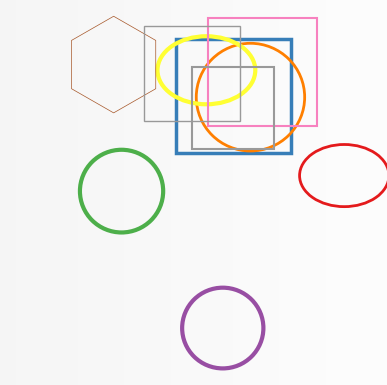[{"shape": "oval", "thickness": 2, "radius": 0.58, "center": [0.888, 0.544]}, {"shape": "square", "thickness": 2.5, "radius": 0.74, "center": [0.603, 0.751]}, {"shape": "circle", "thickness": 3, "radius": 0.54, "center": [0.314, 0.504]}, {"shape": "circle", "thickness": 3, "radius": 0.52, "center": [0.575, 0.148]}, {"shape": "circle", "thickness": 2, "radius": 0.7, "center": [0.646, 0.748]}, {"shape": "oval", "thickness": 3, "radius": 0.63, "center": [0.533, 0.817]}, {"shape": "hexagon", "thickness": 0.5, "radius": 0.63, "center": [0.293, 0.832]}, {"shape": "square", "thickness": 1.5, "radius": 0.7, "center": [0.677, 0.814]}, {"shape": "square", "thickness": 1.5, "radius": 0.53, "center": [0.601, 0.719]}, {"shape": "square", "thickness": 1, "radius": 0.62, "center": [0.495, 0.809]}]